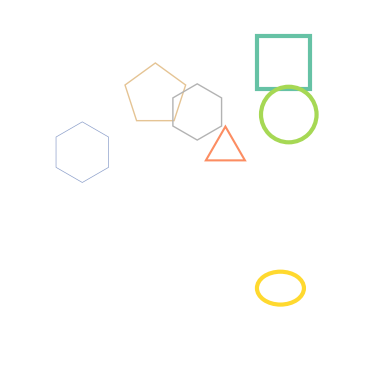[{"shape": "square", "thickness": 3, "radius": 0.34, "center": [0.736, 0.838]}, {"shape": "triangle", "thickness": 1.5, "radius": 0.29, "center": [0.585, 0.613]}, {"shape": "hexagon", "thickness": 0.5, "radius": 0.39, "center": [0.214, 0.605]}, {"shape": "circle", "thickness": 3, "radius": 0.36, "center": [0.75, 0.703]}, {"shape": "oval", "thickness": 3, "radius": 0.31, "center": [0.728, 0.252]}, {"shape": "pentagon", "thickness": 1, "radius": 0.41, "center": [0.403, 0.754]}, {"shape": "hexagon", "thickness": 1, "radius": 0.37, "center": [0.512, 0.709]}]